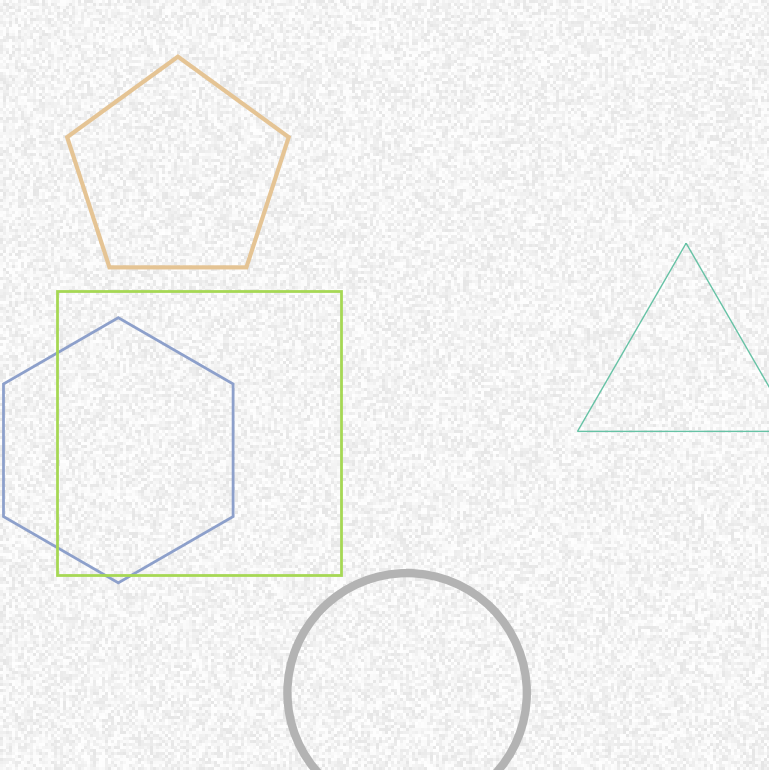[{"shape": "triangle", "thickness": 0.5, "radius": 0.81, "center": [0.891, 0.521]}, {"shape": "hexagon", "thickness": 1, "radius": 0.86, "center": [0.154, 0.415]}, {"shape": "square", "thickness": 1, "radius": 0.92, "center": [0.258, 0.437]}, {"shape": "pentagon", "thickness": 1.5, "radius": 0.76, "center": [0.231, 0.775]}, {"shape": "circle", "thickness": 3, "radius": 0.78, "center": [0.529, 0.1]}]